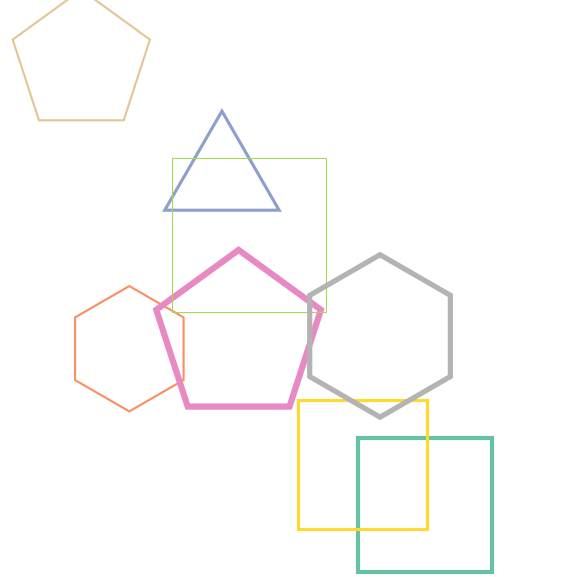[{"shape": "square", "thickness": 2, "radius": 0.58, "center": [0.736, 0.125]}, {"shape": "hexagon", "thickness": 1, "radius": 0.54, "center": [0.224, 0.395]}, {"shape": "triangle", "thickness": 1.5, "radius": 0.57, "center": [0.384, 0.692]}, {"shape": "pentagon", "thickness": 3, "radius": 0.75, "center": [0.413, 0.416]}, {"shape": "square", "thickness": 0.5, "radius": 0.67, "center": [0.431, 0.592]}, {"shape": "square", "thickness": 1.5, "radius": 0.56, "center": [0.628, 0.194]}, {"shape": "pentagon", "thickness": 1, "radius": 0.62, "center": [0.141, 0.892]}, {"shape": "hexagon", "thickness": 2.5, "radius": 0.7, "center": [0.658, 0.417]}]